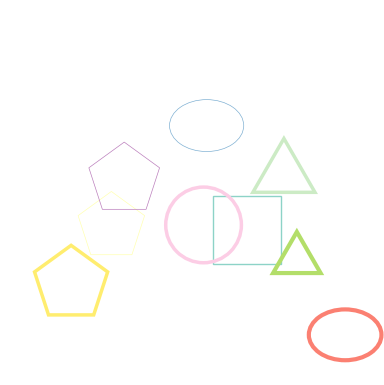[{"shape": "square", "thickness": 1, "radius": 0.44, "center": [0.642, 0.402]}, {"shape": "pentagon", "thickness": 0.5, "radius": 0.45, "center": [0.289, 0.412]}, {"shape": "oval", "thickness": 3, "radius": 0.47, "center": [0.896, 0.13]}, {"shape": "oval", "thickness": 0.5, "radius": 0.48, "center": [0.537, 0.674]}, {"shape": "triangle", "thickness": 3, "radius": 0.36, "center": [0.771, 0.326]}, {"shape": "circle", "thickness": 2.5, "radius": 0.49, "center": [0.529, 0.416]}, {"shape": "pentagon", "thickness": 0.5, "radius": 0.48, "center": [0.323, 0.534]}, {"shape": "triangle", "thickness": 2.5, "radius": 0.47, "center": [0.737, 0.547]}, {"shape": "pentagon", "thickness": 2.5, "radius": 0.5, "center": [0.185, 0.263]}]